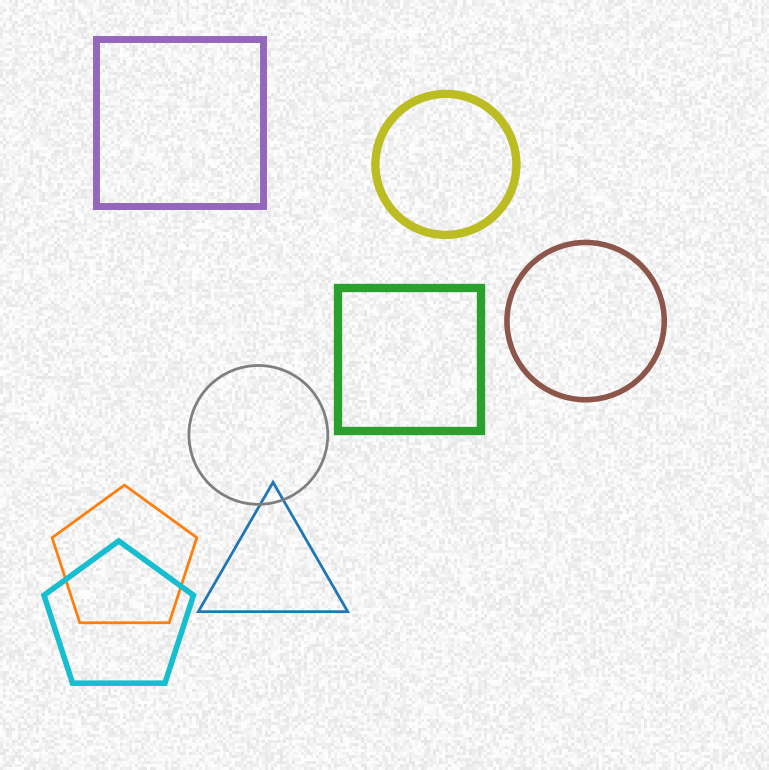[{"shape": "triangle", "thickness": 1, "radius": 0.56, "center": [0.355, 0.262]}, {"shape": "pentagon", "thickness": 1, "radius": 0.49, "center": [0.162, 0.271]}, {"shape": "square", "thickness": 3, "radius": 0.46, "center": [0.532, 0.533]}, {"shape": "square", "thickness": 2.5, "radius": 0.54, "center": [0.233, 0.841]}, {"shape": "circle", "thickness": 2, "radius": 0.51, "center": [0.761, 0.583]}, {"shape": "circle", "thickness": 1, "radius": 0.45, "center": [0.336, 0.435]}, {"shape": "circle", "thickness": 3, "radius": 0.46, "center": [0.579, 0.787]}, {"shape": "pentagon", "thickness": 2, "radius": 0.51, "center": [0.154, 0.195]}]